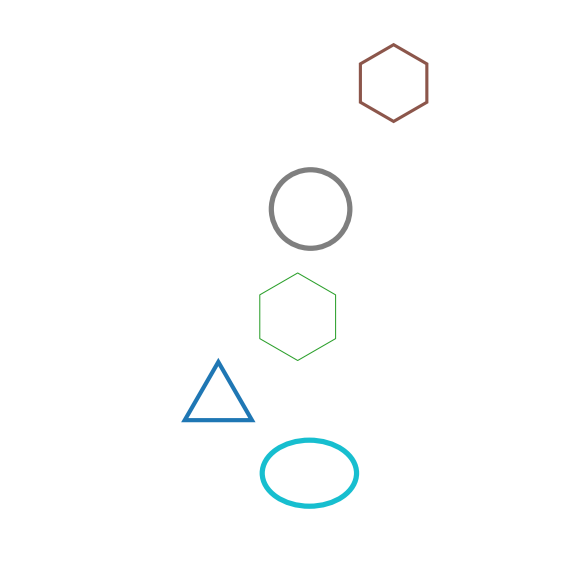[{"shape": "triangle", "thickness": 2, "radius": 0.34, "center": [0.378, 0.305]}, {"shape": "hexagon", "thickness": 0.5, "radius": 0.38, "center": [0.515, 0.451]}, {"shape": "hexagon", "thickness": 1.5, "radius": 0.33, "center": [0.682, 0.855]}, {"shape": "circle", "thickness": 2.5, "radius": 0.34, "center": [0.538, 0.637]}, {"shape": "oval", "thickness": 2.5, "radius": 0.41, "center": [0.536, 0.18]}]